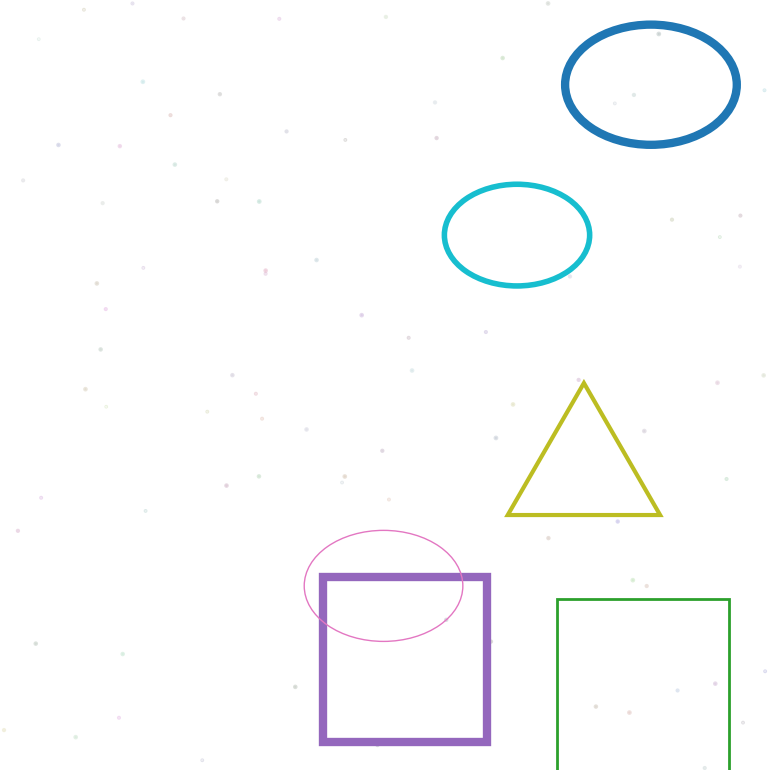[{"shape": "oval", "thickness": 3, "radius": 0.56, "center": [0.845, 0.89]}, {"shape": "square", "thickness": 1, "radius": 0.56, "center": [0.836, 0.11]}, {"shape": "square", "thickness": 3, "radius": 0.53, "center": [0.526, 0.144]}, {"shape": "oval", "thickness": 0.5, "radius": 0.52, "center": [0.498, 0.239]}, {"shape": "triangle", "thickness": 1.5, "radius": 0.57, "center": [0.758, 0.388]}, {"shape": "oval", "thickness": 2, "radius": 0.47, "center": [0.671, 0.695]}]